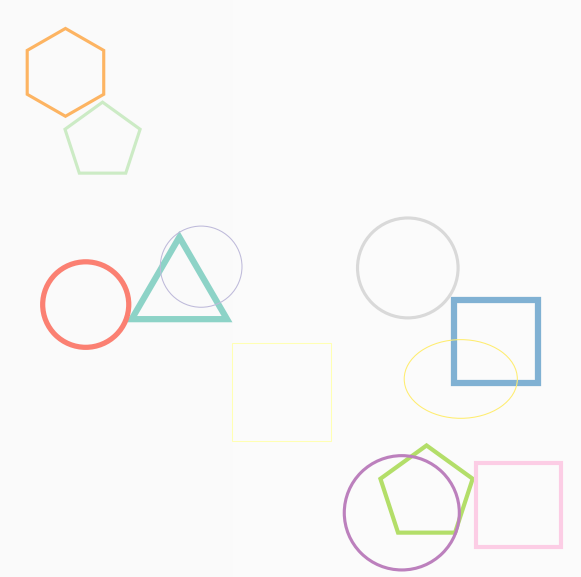[{"shape": "triangle", "thickness": 3, "radius": 0.47, "center": [0.309, 0.494]}, {"shape": "square", "thickness": 0.5, "radius": 0.42, "center": [0.485, 0.321]}, {"shape": "circle", "thickness": 0.5, "radius": 0.35, "center": [0.346, 0.537]}, {"shape": "circle", "thickness": 2.5, "radius": 0.37, "center": [0.147, 0.472]}, {"shape": "square", "thickness": 3, "radius": 0.36, "center": [0.853, 0.408]}, {"shape": "hexagon", "thickness": 1.5, "radius": 0.38, "center": [0.113, 0.874]}, {"shape": "pentagon", "thickness": 2, "radius": 0.42, "center": [0.734, 0.144]}, {"shape": "square", "thickness": 2, "radius": 0.36, "center": [0.892, 0.124]}, {"shape": "circle", "thickness": 1.5, "radius": 0.43, "center": [0.702, 0.535]}, {"shape": "circle", "thickness": 1.5, "radius": 0.49, "center": [0.691, 0.111]}, {"shape": "pentagon", "thickness": 1.5, "radius": 0.34, "center": [0.176, 0.754]}, {"shape": "oval", "thickness": 0.5, "radius": 0.49, "center": [0.793, 0.343]}]